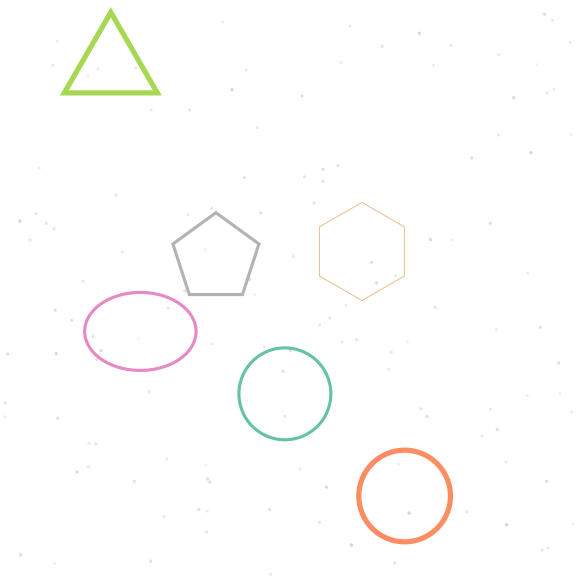[{"shape": "circle", "thickness": 1.5, "radius": 0.4, "center": [0.493, 0.317]}, {"shape": "circle", "thickness": 2.5, "radius": 0.4, "center": [0.701, 0.14]}, {"shape": "oval", "thickness": 1.5, "radius": 0.48, "center": [0.243, 0.425]}, {"shape": "triangle", "thickness": 2.5, "radius": 0.46, "center": [0.192, 0.885]}, {"shape": "hexagon", "thickness": 0.5, "radius": 0.42, "center": [0.627, 0.564]}, {"shape": "pentagon", "thickness": 1.5, "radius": 0.39, "center": [0.374, 0.552]}]